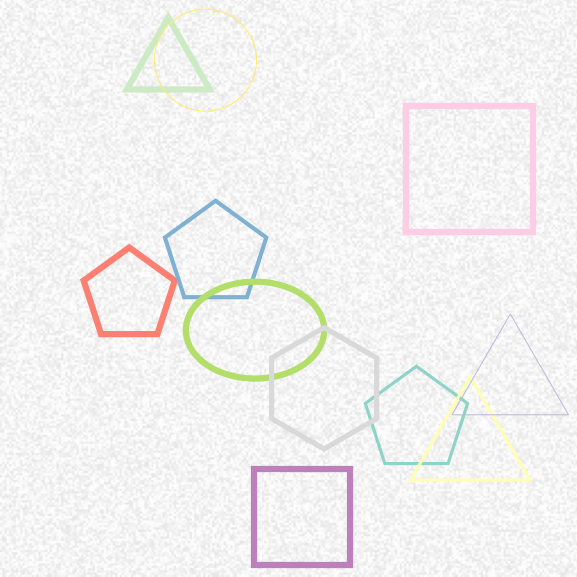[{"shape": "pentagon", "thickness": 1.5, "radius": 0.47, "center": [0.721, 0.272]}, {"shape": "triangle", "thickness": 1.5, "radius": 0.6, "center": [0.814, 0.228]}, {"shape": "triangle", "thickness": 0.5, "radius": 0.58, "center": [0.884, 0.339]}, {"shape": "pentagon", "thickness": 3, "radius": 0.41, "center": [0.224, 0.488]}, {"shape": "pentagon", "thickness": 2, "radius": 0.46, "center": [0.373, 0.559]}, {"shape": "oval", "thickness": 3, "radius": 0.6, "center": [0.442, 0.427]}, {"shape": "square", "thickness": 3, "radius": 0.55, "center": [0.813, 0.707]}, {"shape": "hexagon", "thickness": 2.5, "radius": 0.53, "center": [0.561, 0.327]}, {"shape": "square", "thickness": 3, "radius": 0.42, "center": [0.522, 0.105]}, {"shape": "triangle", "thickness": 3, "radius": 0.41, "center": [0.291, 0.886]}, {"shape": "circle", "thickness": 0.5, "radius": 0.44, "center": [0.356, 0.895]}]